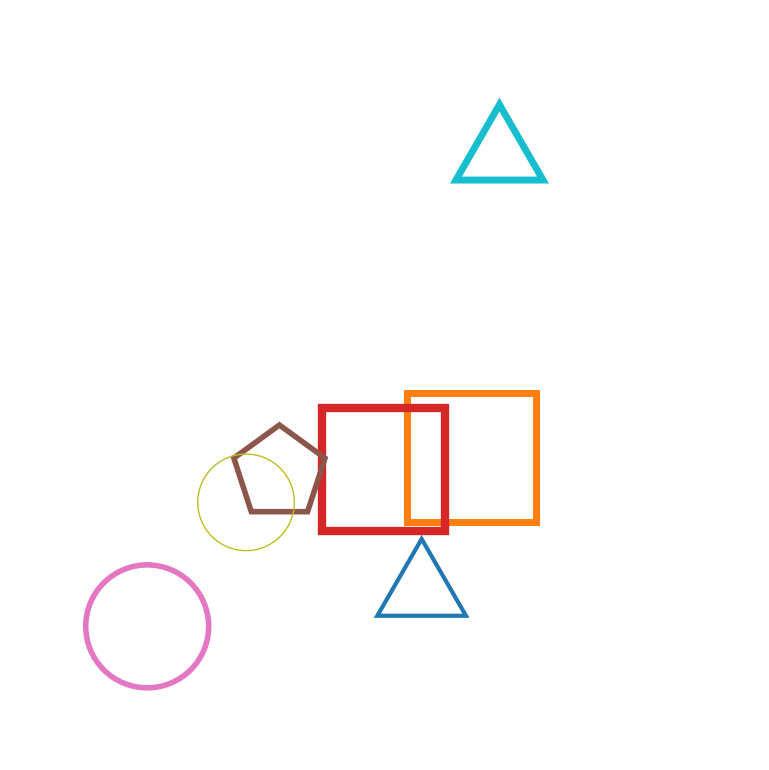[{"shape": "triangle", "thickness": 1.5, "radius": 0.33, "center": [0.548, 0.234]}, {"shape": "square", "thickness": 2.5, "radius": 0.42, "center": [0.612, 0.406]}, {"shape": "square", "thickness": 3, "radius": 0.4, "center": [0.498, 0.39]}, {"shape": "pentagon", "thickness": 2, "radius": 0.31, "center": [0.363, 0.386]}, {"shape": "circle", "thickness": 2, "radius": 0.4, "center": [0.191, 0.187]}, {"shape": "circle", "thickness": 0.5, "radius": 0.31, "center": [0.32, 0.348]}, {"shape": "triangle", "thickness": 2.5, "radius": 0.33, "center": [0.649, 0.799]}]